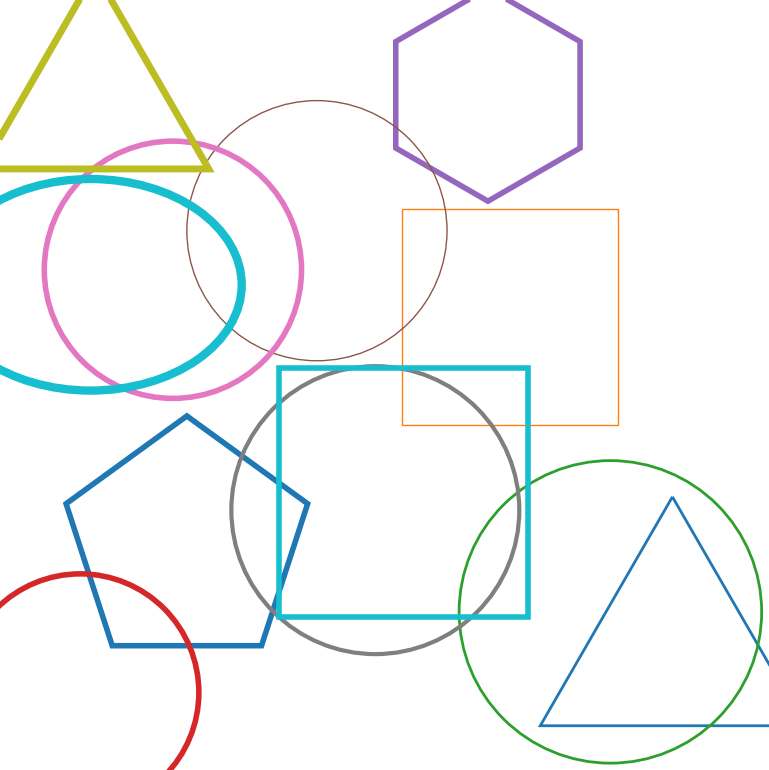[{"shape": "pentagon", "thickness": 2, "radius": 0.82, "center": [0.243, 0.295]}, {"shape": "triangle", "thickness": 1, "radius": 0.99, "center": [0.873, 0.157]}, {"shape": "square", "thickness": 0.5, "radius": 0.7, "center": [0.662, 0.588]}, {"shape": "circle", "thickness": 1, "radius": 0.98, "center": [0.793, 0.205]}, {"shape": "circle", "thickness": 2, "radius": 0.77, "center": [0.104, 0.101]}, {"shape": "hexagon", "thickness": 2, "radius": 0.69, "center": [0.634, 0.877]}, {"shape": "circle", "thickness": 0.5, "radius": 0.84, "center": [0.412, 0.7]}, {"shape": "circle", "thickness": 2, "radius": 0.84, "center": [0.225, 0.65]}, {"shape": "circle", "thickness": 1.5, "radius": 0.93, "center": [0.487, 0.337]}, {"shape": "triangle", "thickness": 2.5, "radius": 0.85, "center": [0.124, 0.866]}, {"shape": "square", "thickness": 2, "radius": 0.81, "center": [0.524, 0.36]}, {"shape": "oval", "thickness": 3, "radius": 0.98, "center": [0.118, 0.63]}]